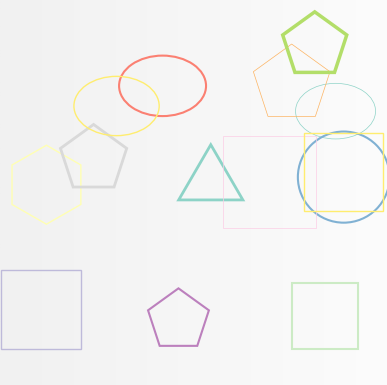[{"shape": "oval", "thickness": 0.5, "radius": 0.52, "center": [0.866, 0.711]}, {"shape": "triangle", "thickness": 2, "radius": 0.48, "center": [0.544, 0.529]}, {"shape": "hexagon", "thickness": 1, "radius": 0.51, "center": [0.12, 0.52]}, {"shape": "square", "thickness": 1, "radius": 0.51, "center": [0.106, 0.196]}, {"shape": "oval", "thickness": 1.5, "radius": 0.56, "center": [0.42, 0.777]}, {"shape": "circle", "thickness": 1.5, "radius": 0.59, "center": [0.887, 0.54]}, {"shape": "pentagon", "thickness": 0.5, "radius": 0.52, "center": [0.753, 0.782]}, {"shape": "pentagon", "thickness": 2.5, "radius": 0.43, "center": [0.812, 0.882]}, {"shape": "square", "thickness": 0.5, "radius": 0.6, "center": [0.696, 0.527]}, {"shape": "pentagon", "thickness": 2, "radius": 0.45, "center": [0.242, 0.587]}, {"shape": "pentagon", "thickness": 1.5, "radius": 0.41, "center": [0.461, 0.168]}, {"shape": "square", "thickness": 1.5, "radius": 0.43, "center": [0.839, 0.179]}, {"shape": "square", "thickness": 1, "radius": 0.51, "center": [0.887, 0.553]}, {"shape": "oval", "thickness": 1, "radius": 0.55, "center": [0.301, 0.725]}]